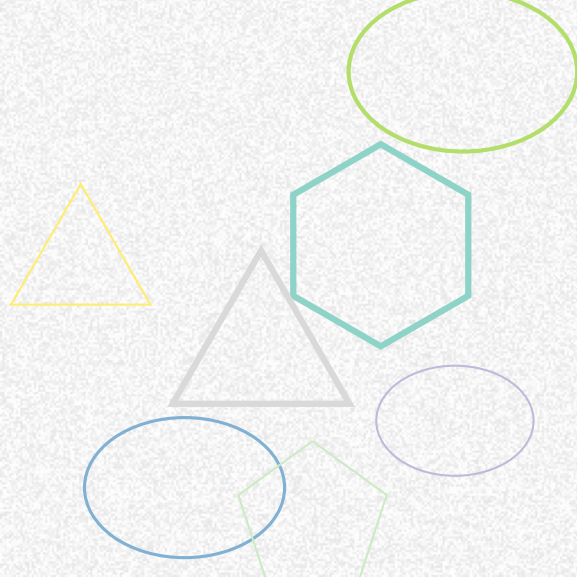[{"shape": "hexagon", "thickness": 3, "radius": 0.87, "center": [0.659, 0.574]}, {"shape": "oval", "thickness": 1, "radius": 0.68, "center": [0.788, 0.271]}, {"shape": "oval", "thickness": 1.5, "radius": 0.87, "center": [0.32, 0.155]}, {"shape": "oval", "thickness": 2, "radius": 0.99, "center": [0.802, 0.875]}, {"shape": "triangle", "thickness": 3, "radius": 0.88, "center": [0.452, 0.388]}, {"shape": "pentagon", "thickness": 1, "radius": 0.67, "center": [0.541, 0.1]}, {"shape": "triangle", "thickness": 1, "radius": 0.7, "center": [0.14, 0.541]}]